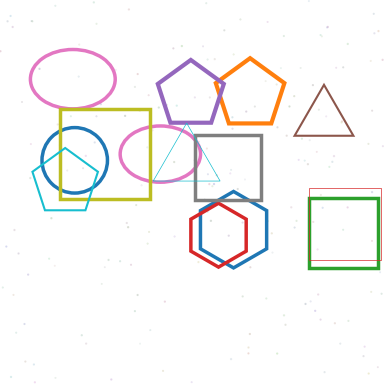[{"shape": "hexagon", "thickness": 2.5, "radius": 0.5, "center": [0.607, 0.403]}, {"shape": "circle", "thickness": 2.5, "radius": 0.43, "center": [0.194, 0.584]}, {"shape": "pentagon", "thickness": 3, "radius": 0.47, "center": [0.65, 0.755]}, {"shape": "square", "thickness": 2.5, "radius": 0.45, "center": [0.892, 0.395]}, {"shape": "square", "thickness": 0.5, "radius": 0.46, "center": [0.896, 0.418]}, {"shape": "hexagon", "thickness": 2.5, "radius": 0.41, "center": [0.568, 0.389]}, {"shape": "pentagon", "thickness": 3, "radius": 0.45, "center": [0.496, 0.754]}, {"shape": "triangle", "thickness": 1.5, "radius": 0.44, "center": [0.842, 0.691]}, {"shape": "oval", "thickness": 2.5, "radius": 0.55, "center": [0.189, 0.794]}, {"shape": "oval", "thickness": 2.5, "radius": 0.52, "center": [0.416, 0.6]}, {"shape": "square", "thickness": 2.5, "radius": 0.42, "center": [0.592, 0.566]}, {"shape": "square", "thickness": 2.5, "radius": 0.59, "center": [0.273, 0.6]}, {"shape": "triangle", "thickness": 0.5, "radius": 0.5, "center": [0.485, 0.58]}, {"shape": "pentagon", "thickness": 1.5, "radius": 0.45, "center": [0.169, 0.526]}]